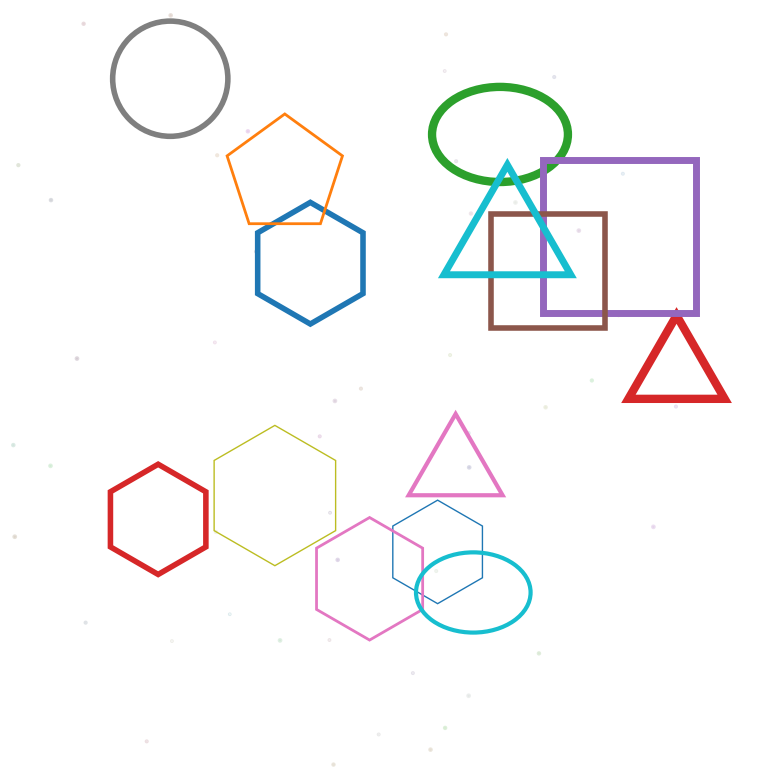[{"shape": "hexagon", "thickness": 2, "radius": 0.39, "center": [0.403, 0.658]}, {"shape": "hexagon", "thickness": 0.5, "radius": 0.34, "center": [0.568, 0.283]}, {"shape": "pentagon", "thickness": 1, "radius": 0.39, "center": [0.37, 0.773]}, {"shape": "oval", "thickness": 3, "radius": 0.44, "center": [0.649, 0.825]}, {"shape": "hexagon", "thickness": 2, "radius": 0.36, "center": [0.205, 0.326]}, {"shape": "triangle", "thickness": 3, "radius": 0.36, "center": [0.879, 0.518]}, {"shape": "square", "thickness": 2.5, "radius": 0.5, "center": [0.804, 0.693]}, {"shape": "square", "thickness": 2, "radius": 0.37, "center": [0.711, 0.648]}, {"shape": "hexagon", "thickness": 1, "radius": 0.4, "center": [0.48, 0.248]}, {"shape": "triangle", "thickness": 1.5, "radius": 0.35, "center": [0.592, 0.392]}, {"shape": "circle", "thickness": 2, "radius": 0.37, "center": [0.221, 0.898]}, {"shape": "hexagon", "thickness": 0.5, "radius": 0.46, "center": [0.357, 0.356]}, {"shape": "oval", "thickness": 1.5, "radius": 0.37, "center": [0.615, 0.231]}, {"shape": "triangle", "thickness": 2.5, "radius": 0.48, "center": [0.659, 0.691]}]